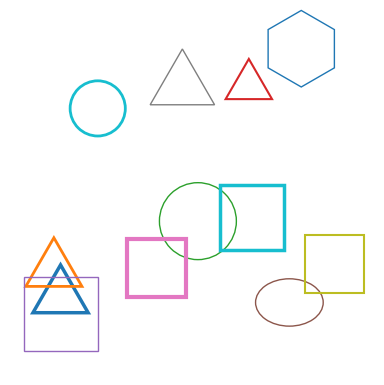[{"shape": "hexagon", "thickness": 1, "radius": 0.5, "center": [0.782, 0.873]}, {"shape": "triangle", "thickness": 2.5, "radius": 0.41, "center": [0.157, 0.229]}, {"shape": "triangle", "thickness": 2, "radius": 0.42, "center": [0.14, 0.298]}, {"shape": "circle", "thickness": 1, "radius": 0.5, "center": [0.514, 0.426]}, {"shape": "triangle", "thickness": 1.5, "radius": 0.35, "center": [0.646, 0.777]}, {"shape": "square", "thickness": 1, "radius": 0.48, "center": [0.159, 0.184]}, {"shape": "oval", "thickness": 1, "radius": 0.44, "center": [0.752, 0.214]}, {"shape": "square", "thickness": 3, "radius": 0.38, "center": [0.406, 0.304]}, {"shape": "triangle", "thickness": 1, "radius": 0.48, "center": [0.474, 0.776]}, {"shape": "square", "thickness": 1.5, "radius": 0.38, "center": [0.868, 0.314]}, {"shape": "circle", "thickness": 2, "radius": 0.36, "center": [0.254, 0.718]}, {"shape": "square", "thickness": 2.5, "radius": 0.42, "center": [0.654, 0.436]}]